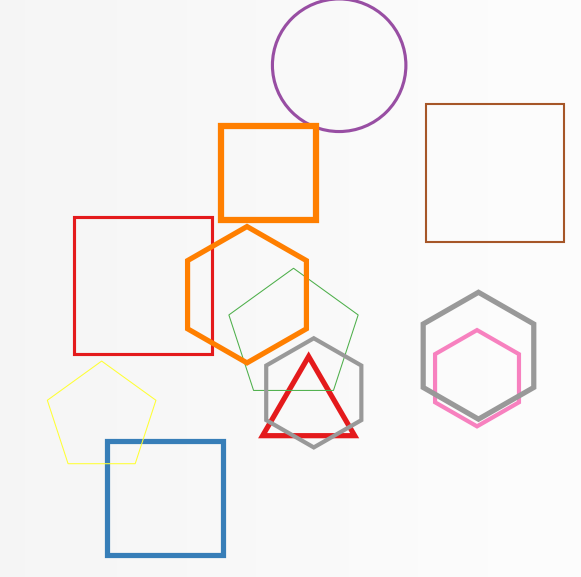[{"shape": "square", "thickness": 1.5, "radius": 0.59, "center": [0.246, 0.505]}, {"shape": "triangle", "thickness": 2.5, "radius": 0.46, "center": [0.531, 0.29]}, {"shape": "square", "thickness": 2.5, "radius": 0.5, "center": [0.284, 0.137]}, {"shape": "pentagon", "thickness": 0.5, "radius": 0.58, "center": [0.505, 0.418]}, {"shape": "circle", "thickness": 1.5, "radius": 0.57, "center": [0.583, 0.886]}, {"shape": "hexagon", "thickness": 2.5, "radius": 0.59, "center": [0.425, 0.489]}, {"shape": "square", "thickness": 3, "radius": 0.41, "center": [0.462, 0.699]}, {"shape": "pentagon", "thickness": 0.5, "radius": 0.49, "center": [0.175, 0.276]}, {"shape": "square", "thickness": 1, "radius": 0.59, "center": [0.851, 0.7]}, {"shape": "hexagon", "thickness": 2, "radius": 0.42, "center": [0.821, 0.344]}, {"shape": "hexagon", "thickness": 2.5, "radius": 0.55, "center": [0.823, 0.383]}, {"shape": "hexagon", "thickness": 2, "radius": 0.47, "center": [0.54, 0.319]}]